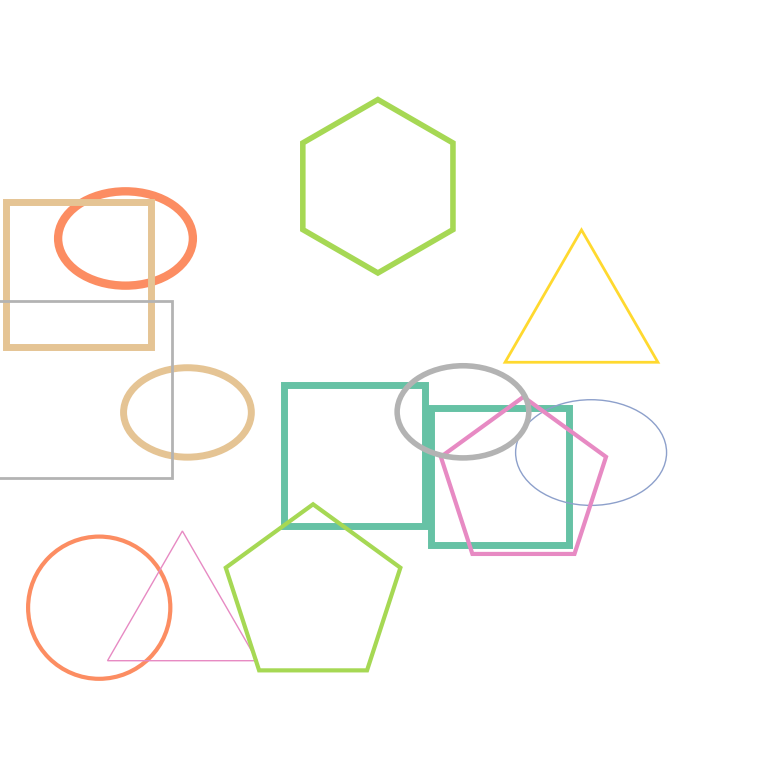[{"shape": "square", "thickness": 2.5, "radius": 0.45, "center": [0.649, 0.381]}, {"shape": "square", "thickness": 2.5, "radius": 0.46, "center": [0.461, 0.408]}, {"shape": "circle", "thickness": 1.5, "radius": 0.46, "center": [0.129, 0.211]}, {"shape": "oval", "thickness": 3, "radius": 0.44, "center": [0.163, 0.69]}, {"shape": "oval", "thickness": 0.5, "radius": 0.49, "center": [0.768, 0.412]}, {"shape": "triangle", "thickness": 0.5, "radius": 0.56, "center": [0.237, 0.198]}, {"shape": "pentagon", "thickness": 1.5, "radius": 0.56, "center": [0.68, 0.372]}, {"shape": "pentagon", "thickness": 1.5, "radius": 0.6, "center": [0.407, 0.226]}, {"shape": "hexagon", "thickness": 2, "radius": 0.56, "center": [0.491, 0.758]}, {"shape": "triangle", "thickness": 1, "radius": 0.57, "center": [0.755, 0.587]}, {"shape": "square", "thickness": 2.5, "radius": 0.47, "center": [0.102, 0.643]}, {"shape": "oval", "thickness": 2.5, "radius": 0.41, "center": [0.243, 0.464]}, {"shape": "square", "thickness": 1, "radius": 0.57, "center": [0.109, 0.494]}, {"shape": "oval", "thickness": 2, "radius": 0.43, "center": [0.601, 0.465]}]